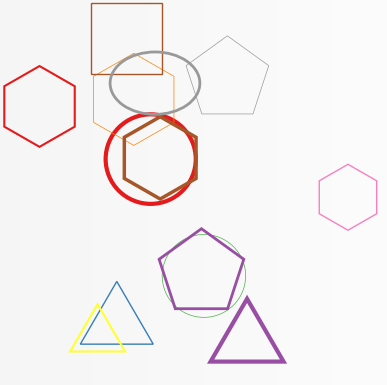[{"shape": "hexagon", "thickness": 1.5, "radius": 0.52, "center": [0.102, 0.724]}, {"shape": "circle", "thickness": 3, "radius": 0.58, "center": [0.389, 0.587]}, {"shape": "triangle", "thickness": 1, "radius": 0.54, "center": [0.301, 0.16]}, {"shape": "circle", "thickness": 0.5, "radius": 0.54, "center": [0.526, 0.283]}, {"shape": "pentagon", "thickness": 2, "radius": 0.57, "center": [0.52, 0.291]}, {"shape": "triangle", "thickness": 3, "radius": 0.54, "center": [0.638, 0.115]}, {"shape": "hexagon", "thickness": 0.5, "radius": 0.6, "center": [0.345, 0.742]}, {"shape": "triangle", "thickness": 1.5, "radius": 0.41, "center": [0.252, 0.128]}, {"shape": "hexagon", "thickness": 2.5, "radius": 0.53, "center": [0.413, 0.59]}, {"shape": "square", "thickness": 1, "radius": 0.46, "center": [0.326, 0.899]}, {"shape": "hexagon", "thickness": 1, "radius": 0.43, "center": [0.898, 0.488]}, {"shape": "pentagon", "thickness": 0.5, "radius": 0.56, "center": [0.587, 0.795]}, {"shape": "oval", "thickness": 2, "radius": 0.58, "center": [0.4, 0.784]}]